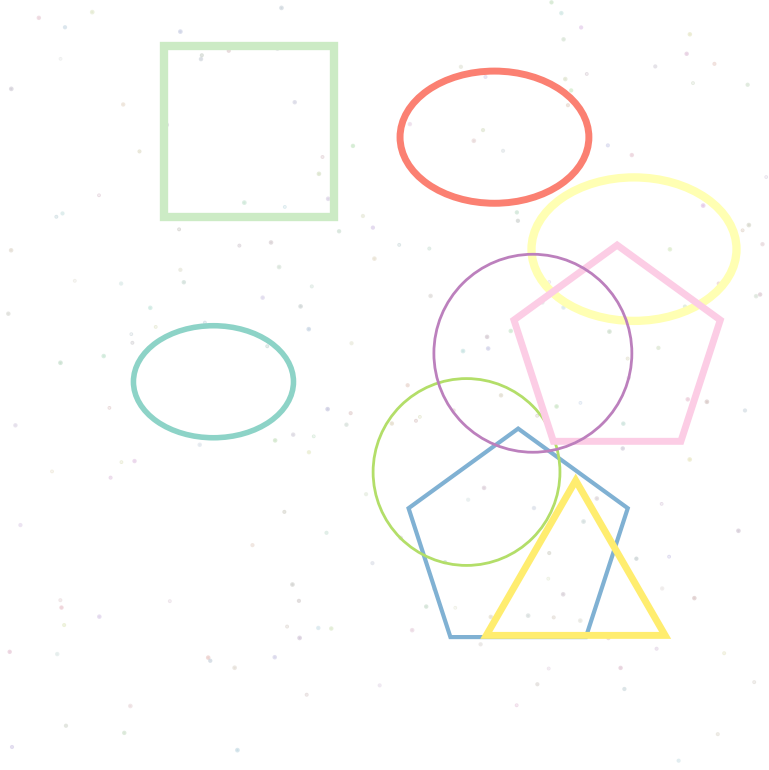[{"shape": "oval", "thickness": 2, "radius": 0.52, "center": [0.277, 0.504]}, {"shape": "oval", "thickness": 3, "radius": 0.67, "center": [0.823, 0.676]}, {"shape": "oval", "thickness": 2.5, "radius": 0.61, "center": [0.642, 0.822]}, {"shape": "pentagon", "thickness": 1.5, "radius": 0.75, "center": [0.673, 0.294]}, {"shape": "circle", "thickness": 1, "radius": 0.61, "center": [0.606, 0.387]}, {"shape": "pentagon", "thickness": 2.5, "radius": 0.7, "center": [0.801, 0.541]}, {"shape": "circle", "thickness": 1, "radius": 0.64, "center": [0.692, 0.541]}, {"shape": "square", "thickness": 3, "radius": 0.55, "center": [0.324, 0.829]}, {"shape": "triangle", "thickness": 2.5, "radius": 0.67, "center": [0.748, 0.242]}]